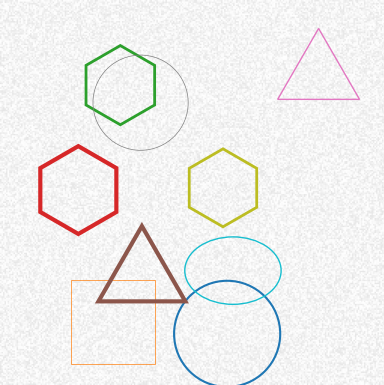[{"shape": "circle", "thickness": 1.5, "radius": 0.69, "center": [0.59, 0.133]}, {"shape": "square", "thickness": 0.5, "radius": 0.55, "center": [0.294, 0.163]}, {"shape": "hexagon", "thickness": 2, "radius": 0.51, "center": [0.313, 0.779]}, {"shape": "hexagon", "thickness": 3, "radius": 0.57, "center": [0.203, 0.506]}, {"shape": "triangle", "thickness": 3, "radius": 0.65, "center": [0.369, 0.282]}, {"shape": "triangle", "thickness": 1, "radius": 0.61, "center": [0.828, 0.803]}, {"shape": "circle", "thickness": 0.5, "radius": 0.62, "center": [0.365, 0.733]}, {"shape": "hexagon", "thickness": 2, "radius": 0.51, "center": [0.579, 0.512]}, {"shape": "oval", "thickness": 1, "radius": 0.63, "center": [0.605, 0.297]}]